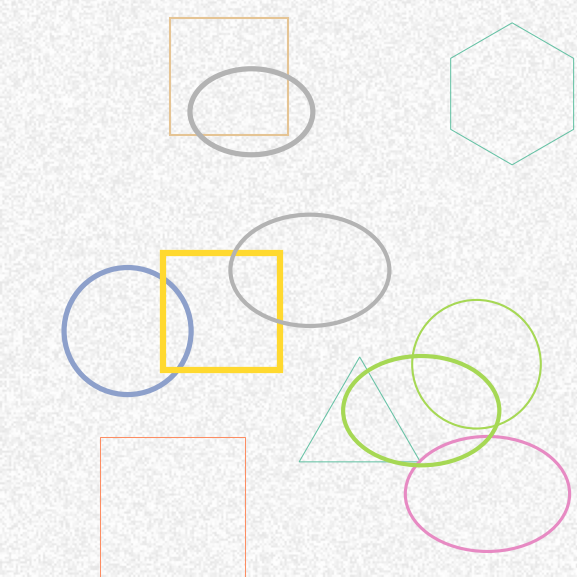[{"shape": "triangle", "thickness": 0.5, "radius": 0.61, "center": [0.623, 0.26]}, {"shape": "hexagon", "thickness": 0.5, "radius": 0.61, "center": [0.887, 0.837]}, {"shape": "square", "thickness": 0.5, "radius": 0.63, "center": [0.299, 0.116]}, {"shape": "circle", "thickness": 2.5, "radius": 0.55, "center": [0.221, 0.426]}, {"shape": "oval", "thickness": 1.5, "radius": 0.71, "center": [0.844, 0.144]}, {"shape": "circle", "thickness": 1, "radius": 0.56, "center": [0.825, 0.368]}, {"shape": "oval", "thickness": 2, "radius": 0.68, "center": [0.729, 0.288]}, {"shape": "square", "thickness": 3, "radius": 0.51, "center": [0.384, 0.459]}, {"shape": "square", "thickness": 1, "radius": 0.51, "center": [0.397, 0.867]}, {"shape": "oval", "thickness": 2, "radius": 0.69, "center": [0.537, 0.531]}, {"shape": "oval", "thickness": 2.5, "radius": 0.53, "center": [0.435, 0.806]}]